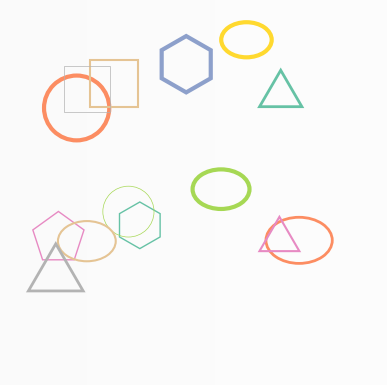[{"shape": "hexagon", "thickness": 1, "radius": 0.3, "center": [0.361, 0.415]}, {"shape": "triangle", "thickness": 2, "radius": 0.32, "center": [0.724, 0.754]}, {"shape": "oval", "thickness": 2, "radius": 0.43, "center": [0.772, 0.376]}, {"shape": "circle", "thickness": 3, "radius": 0.42, "center": [0.198, 0.72]}, {"shape": "hexagon", "thickness": 3, "radius": 0.37, "center": [0.481, 0.833]}, {"shape": "pentagon", "thickness": 1, "radius": 0.35, "center": [0.151, 0.381]}, {"shape": "triangle", "thickness": 1.5, "radius": 0.3, "center": [0.721, 0.377]}, {"shape": "oval", "thickness": 3, "radius": 0.37, "center": [0.57, 0.509]}, {"shape": "circle", "thickness": 0.5, "radius": 0.33, "center": [0.331, 0.45]}, {"shape": "oval", "thickness": 3, "radius": 0.33, "center": [0.636, 0.897]}, {"shape": "oval", "thickness": 1.5, "radius": 0.37, "center": [0.224, 0.374]}, {"shape": "square", "thickness": 1.5, "radius": 0.31, "center": [0.294, 0.784]}, {"shape": "square", "thickness": 0.5, "radius": 0.3, "center": [0.224, 0.769]}, {"shape": "triangle", "thickness": 2, "radius": 0.41, "center": [0.144, 0.285]}]